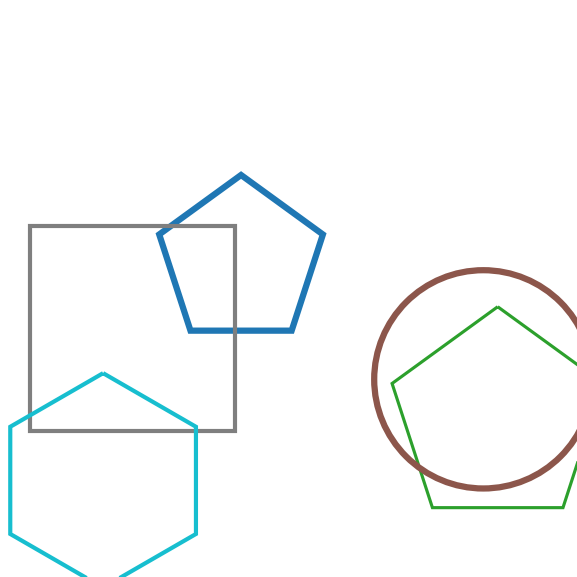[{"shape": "pentagon", "thickness": 3, "radius": 0.74, "center": [0.417, 0.547]}, {"shape": "pentagon", "thickness": 1.5, "radius": 0.96, "center": [0.862, 0.276]}, {"shape": "circle", "thickness": 3, "radius": 0.94, "center": [0.837, 0.342]}, {"shape": "square", "thickness": 2, "radius": 0.89, "center": [0.229, 0.43]}, {"shape": "hexagon", "thickness": 2, "radius": 0.93, "center": [0.179, 0.167]}]